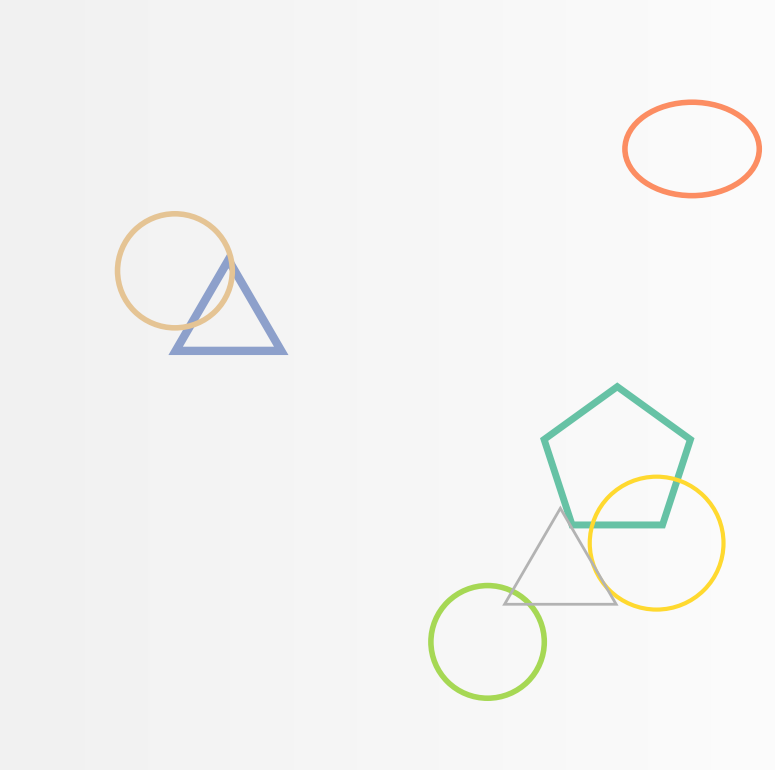[{"shape": "pentagon", "thickness": 2.5, "radius": 0.5, "center": [0.796, 0.399]}, {"shape": "oval", "thickness": 2, "radius": 0.43, "center": [0.893, 0.807]}, {"shape": "triangle", "thickness": 3, "radius": 0.39, "center": [0.295, 0.584]}, {"shape": "circle", "thickness": 2, "radius": 0.37, "center": [0.629, 0.166]}, {"shape": "circle", "thickness": 1.5, "radius": 0.43, "center": [0.847, 0.295]}, {"shape": "circle", "thickness": 2, "radius": 0.37, "center": [0.226, 0.648]}, {"shape": "triangle", "thickness": 1, "radius": 0.42, "center": [0.723, 0.257]}]